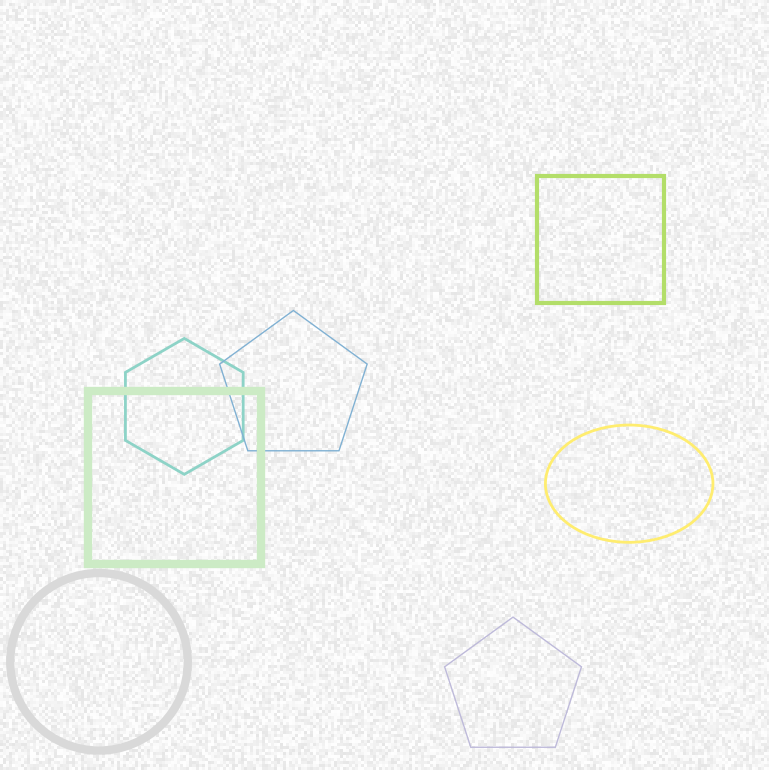[{"shape": "hexagon", "thickness": 1, "radius": 0.44, "center": [0.239, 0.472]}, {"shape": "pentagon", "thickness": 0.5, "radius": 0.47, "center": [0.666, 0.105]}, {"shape": "pentagon", "thickness": 0.5, "radius": 0.5, "center": [0.381, 0.496]}, {"shape": "square", "thickness": 1.5, "radius": 0.41, "center": [0.78, 0.689]}, {"shape": "circle", "thickness": 3, "radius": 0.58, "center": [0.129, 0.141]}, {"shape": "square", "thickness": 3, "radius": 0.56, "center": [0.227, 0.38]}, {"shape": "oval", "thickness": 1, "radius": 0.54, "center": [0.817, 0.372]}]